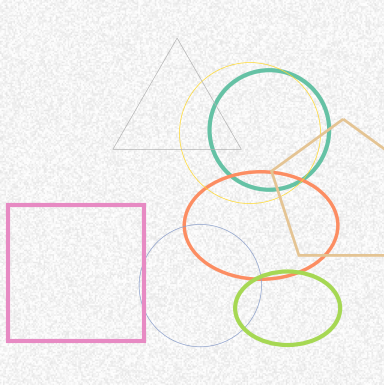[{"shape": "circle", "thickness": 3, "radius": 0.78, "center": [0.7, 0.662]}, {"shape": "oval", "thickness": 2.5, "radius": 1.0, "center": [0.678, 0.414]}, {"shape": "circle", "thickness": 0.5, "radius": 0.79, "center": [0.52, 0.258]}, {"shape": "square", "thickness": 3, "radius": 0.88, "center": [0.197, 0.29]}, {"shape": "oval", "thickness": 3, "radius": 0.68, "center": [0.747, 0.199]}, {"shape": "circle", "thickness": 0.5, "radius": 0.92, "center": [0.649, 0.654]}, {"shape": "pentagon", "thickness": 2, "radius": 0.98, "center": [0.891, 0.495]}, {"shape": "triangle", "thickness": 0.5, "radius": 0.96, "center": [0.46, 0.708]}]